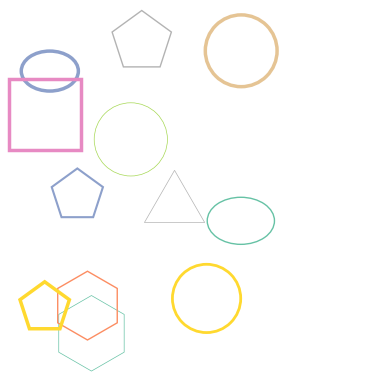[{"shape": "hexagon", "thickness": 0.5, "radius": 0.49, "center": [0.238, 0.134]}, {"shape": "oval", "thickness": 1, "radius": 0.44, "center": [0.626, 0.426]}, {"shape": "hexagon", "thickness": 1, "radius": 0.45, "center": [0.227, 0.206]}, {"shape": "oval", "thickness": 2.5, "radius": 0.37, "center": [0.129, 0.815]}, {"shape": "pentagon", "thickness": 1.5, "radius": 0.35, "center": [0.201, 0.493]}, {"shape": "square", "thickness": 2.5, "radius": 0.46, "center": [0.117, 0.702]}, {"shape": "circle", "thickness": 0.5, "radius": 0.48, "center": [0.34, 0.638]}, {"shape": "circle", "thickness": 2, "radius": 0.44, "center": [0.537, 0.225]}, {"shape": "pentagon", "thickness": 2.5, "radius": 0.34, "center": [0.116, 0.201]}, {"shape": "circle", "thickness": 2.5, "radius": 0.47, "center": [0.626, 0.868]}, {"shape": "pentagon", "thickness": 1, "radius": 0.4, "center": [0.368, 0.892]}, {"shape": "triangle", "thickness": 0.5, "radius": 0.45, "center": [0.453, 0.467]}]